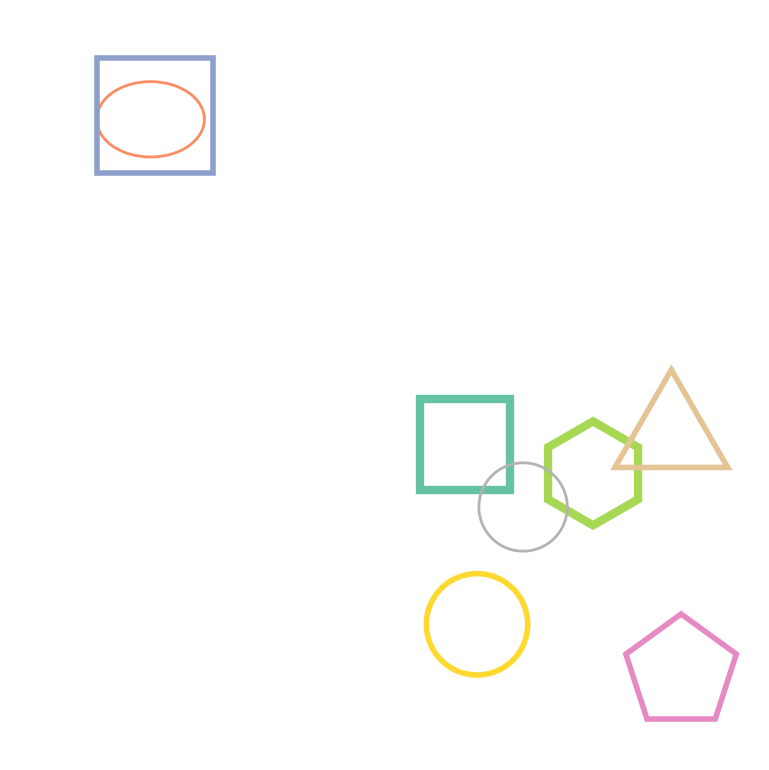[{"shape": "square", "thickness": 3, "radius": 0.29, "center": [0.604, 0.423]}, {"shape": "oval", "thickness": 1, "radius": 0.35, "center": [0.196, 0.845]}, {"shape": "square", "thickness": 2, "radius": 0.37, "center": [0.201, 0.85]}, {"shape": "pentagon", "thickness": 2, "radius": 0.38, "center": [0.885, 0.127]}, {"shape": "hexagon", "thickness": 3, "radius": 0.34, "center": [0.77, 0.385]}, {"shape": "circle", "thickness": 2, "radius": 0.33, "center": [0.62, 0.189]}, {"shape": "triangle", "thickness": 2, "radius": 0.42, "center": [0.872, 0.435]}, {"shape": "circle", "thickness": 1, "radius": 0.29, "center": [0.679, 0.342]}]